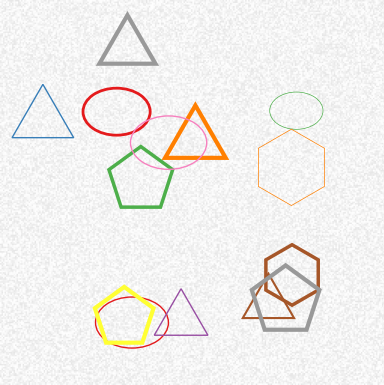[{"shape": "oval", "thickness": 2, "radius": 0.44, "center": [0.303, 0.71]}, {"shape": "oval", "thickness": 1, "radius": 0.47, "center": [0.343, 0.162]}, {"shape": "triangle", "thickness": 1, "radius": 0.46, "center": [0.111, 0.689]}, {"shape": "pentagon", "thickness": 2.5, "radius": 0.44, "center": [0.366, 0.532]}, {"shape": "oval", "thickness": 0.5, "radius": 0.35, "center": [0.77, 0.712]}, {"shape": "triangle", "thickness": 1, "radius": 0.4, "center": [0.47, 0.169]}, {"shape": "triangle", "thickness": 3, "radius": 0.45, "center": [0.508, 0.635]}, {"shape": "hexagon", "thickness": 0.5, "radius": 0.5, "center": [0.757, 0.565]}, {"shape": "pentagon", "thickness": 3, "radius": 0.4, "center": [0.323, 0.175]}, {"shape": "hexagon", "thickness": 2.5, "radius": 0.39, "center": [0.759, 0.286]}, {"shape": "triangle", "thickness": 1.5, "radius": 0.38, "center": [0.697, 0.212]}, {"shape": "oval", "thickness": 1, "radius": 0.5, "center": [0.438, 0.63]}, {"shape": "triangle", "thickness": 3, "radius": 0.42, "center": [0.331, 0.877]}, {"shape": "pentagon", "thickness": 3, "radius": 0.46, "center": [0.742, 0.218]}]